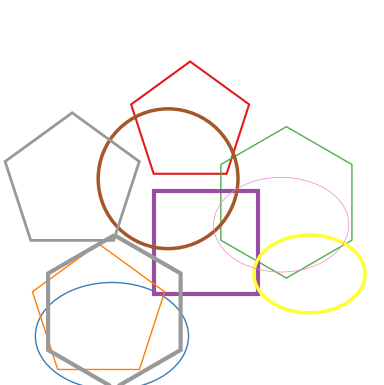[{"shape": "pentagon", "thickness": 1.5, "radius": 0.81, "center": [0.494, 0.679]}, {"shape": "oval", "thickness": 1, "radius": 0.99, "center": [0.291, 0.127]}, {"shape": "hexagon", "thickness": 1, "radius": 0.98, "center": [0.744, 0.474]}, {"shape": "square", "thickness": 3, "radius": 0.67, "center": [0.535, 0.37]}, {"shape": "pentagon", "thickness": 1, "radius": 0.9, "center": [0.256, 0.186]}, {"shape": "oval", "thickness": 2.5, "radius": 0.72, "center": [0.804, 0.289]}, {"shape": "circle", "thickness": 2.5, "radius": 0.91, "center": [0.437, 0.536]}, {"shape": "oval", "thickness": 0.5, "radius": 0.88, "center": [0.73, 0.416]}, {"shape": "pentagon", "thickness": 2, "radius": 0.92, "center": [0.187, 0.524]}, {"shape": "hexagon", "thickness": 3, "radius": 0.99, "center": [0.297, 0.19]}]